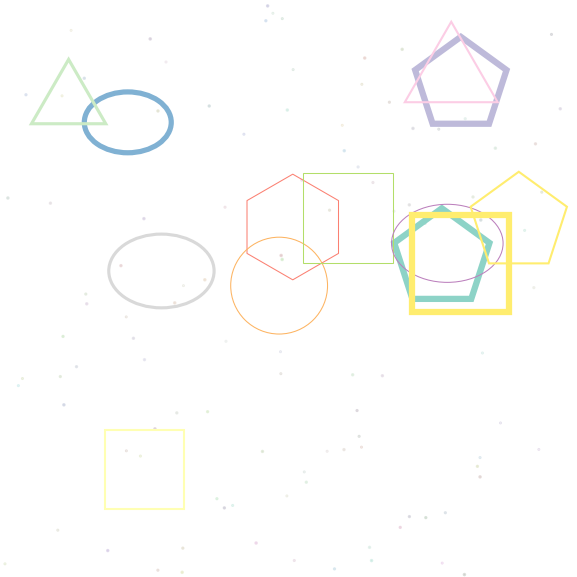[{"shape": "pentagon", "thickness": 3, "radius": 0.43, "center": [0.765, 0.552]}, {"shape": "square", "thickness": 1, "radius": 0.34, "center": [0.25, 0.186]}, {"shape": "pentagon", "thickness": 3, "radius": 0.42, "center": [0.798, 0.852]}, {"shape": "hexagon", "thickness": 0.5, "radius": 0.46, "center": [0.507, 0.606]}, {"shape": "oval", "thickness": 2.5, "radius": 0.38, "center": [0.221, 0.787]}, {"shape": "circle", "thickness": 0.5, "radius": 0.42, "center": [0.483, 0.505]}, {"shape": "square", "thickness": 0.5, "radius": 0.39, "center": [0.603, 0.622]}, {"shape": "triangle", "thickness": 1, "radius": 0.46, "center": [0.781, 0.869]}, {"shape": "oval", "thickness": 1.5, "radius": 0.46, "center": [0.28, 0.53]}, {"shape": "oval", "thickness": 0.5, "radius": 0.48, "center": [0.775, 0.578]}, {"shape": "triangle", "thickness": 1.5, "radius": 0.37, "center": [0.119, 0.822]}, {"shape": "square", "thickness": 3, "radius": 0.42, "center": [0.797, 0.543]}, {"shape": "pentagon", "thickness": 1, "radius": 0.44, "center": [0.898, 0.614]}]